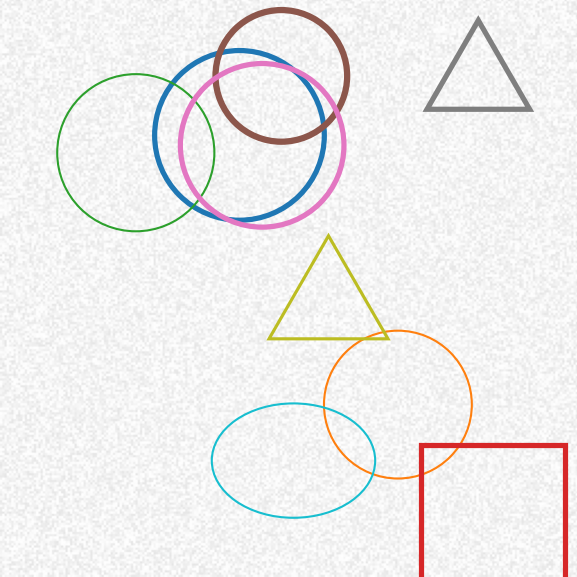[{"shape": "circle", "thickness": 2.5, "radius": 0.73, "center": [0.415, 0.765]}, {"shape": "circle", "thickness": 1, "radius": 0.64, "center": [0.689, 0.299]}, {"shape": "circle", "thickness": 1, "radius": 0.68, "center": [0.235, 0.735]}, {"shape": "square", "thickness": 2.5, "radius": 0.62, "center": [0.854, 0.104]}, {"shape": "circle", "thickness": 3, "radius": 0.57, "center": [0.487, 0.868]}, {"shape": "circle", "thickness": 2.5, "radius": 0.71, "center": [0.454, 0.747]}, {"shape": "triangle", "thickness": 2.5, "radius": 0.51, "center": [0.828, 0.861]}, {"shape": "triangle", "thickness": 1.5, "radius": 0.59, "center": [0.569, 0.472]}, {"shape": "oval", "thickness": 1, "radius": 0.71, "center": [0.508, 0.202]}]